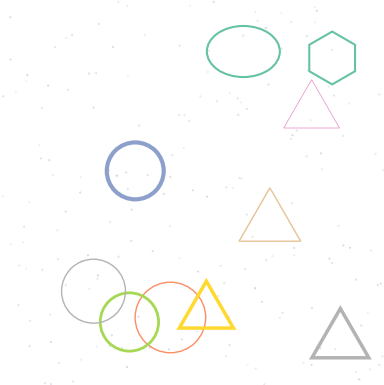[{"shape": "oval", "thickness": 1.5, "radius": 0.47, "center": [0.632, 0.866]}, {"shape": "hexagon", "thickness": 1.5, "radius": 0.34, "center": [0.863, 0.849]}, {"shape": "circle", "thickness": 1, "radius": 0.46, "center": [0.443, 0.175]}, {"shape": "circle", "thickness": 3, "radius": 0.37, "center": [0.351, 0.556]}, {"shape": "triangle", "thickness": 0.5, "radius": 0.42, "center": [0.809, 0.709]}, {"shape": "circle", "thickness": 2, "radius": 0.38, "center": [0.336, 0.164]}, {"shape": "triangle", "thickness": 2.5, "radius": 0.41, "center": [0.536, 0.188]}, {"shape": "triangle", "thickness": 1, "radius": 0.46, "center": [0.701, 0.42]}, {"shape": "circle", "thickness": 1, "radius": 0.41, "center": [0.243, 0.244]}, {"shape": "triangle", "thickness": 2.5, "radius": 0.43, "center": [0.884, 0.113]}]